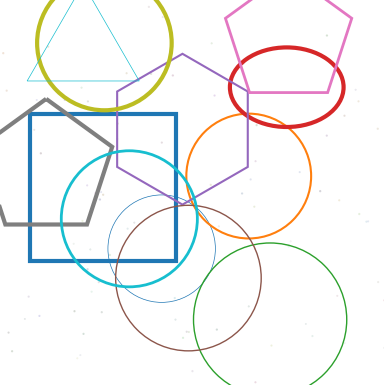[{"shape": "square", "thickness": 3, "radius": 0.95, "center": [0.268, 0.513]}, {"shape": "circle", "thickness": 0.5, "radius": 0.7, "center": [0.42, 0.354]}, {"shape": "circle", "thickness": 1.5, "radius": 0.81, "center": [0.646, 0.543]}, {"shape": "circle", "thickness": 1, "radius": 1.0, "center": [0.702, 0.17]}, {"shape": "oval", "thickness": 3, "radius": 0.74, "center": [0.745, 0.774]}, {"shape": "hexagon", "thickness": 1.5, "radius": 0.98, "center": [0.474, 0.664]}, {"shape": "circle", "thickness": 1, "radius": 0.95, "center": [0.489, 0.278]}, {"shape": "pentagon", "thickness": 2, "radius": 0.86, "center": [0.75, 0.899]}, {"shape": "pentagon", "thickness": 3, "radius": 0.9, "center": [0.12, 0.563]}, {"shape": "circle", "thickness": 3, "radius": 0.87, "center": [0.271, 0.888]}, {"shape": "circle", "thickness": 2, "radius": 0.88, "center": [0.336, 0.432]}, {"shape": "triangle", "thickness": 0.5, "radius": 0.84, "center": [0.216, 0.874]}]